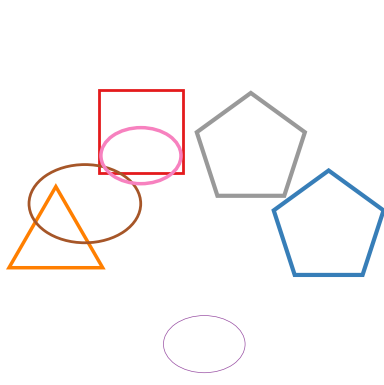[{"shape": "square", "thickness": 2, "radius": 0.54, "center": [0.366, 0.658]}, {"shape": "pentagon", "thickness": 3, "radius": 0.75, "center": [0.854, 0.407]}, {"shape": "oval", "thickness": 0.5, "radius": 0.53, "center": [0.531, 0.106]}, {"shape": "triangle", "thickness": 2.5, "radius": 0.7, "center": [0.145, 0.375]}, {"shape": "oval", "thickness": 2, "radius": 0.73, "center": [0.22, 0.471]}, {"shape": "oval", "thickness": 2.5, "radius": 0.52, "center": [0.366, 0.596]}, {"shape": "pentagon", "thickness": 3, "radius": 0.74, "center": [0.652, 0.611]}]